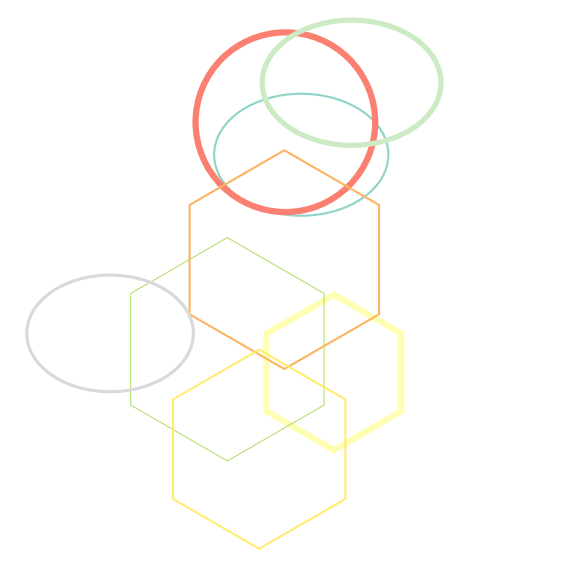[{"shape": "oval", "thickness": 1, "radius": 0.75, "center": [0.522, 0.731]}, {"shape": "hexagon", "thickness": 3, "radius": 0.67, "center": [0.578, 0.354]}, {"shape": "circle", "thickness": 3, "radius": 0.78, "center": [0.494, 0.788]}, {"shape": "hexagon", "thickness": 1, "radius": 0.95, "center": [0.492, 0.55]}, {"shape": "hexagon", "thickness": 0.5, "radius": 0.97, "center": [0.394, 0.394]}, {"shape": "oval", "thickness": 1.5, "radius": 0.72, "center": [0.191, 0.422]}, {"shape": "oval", "thickness": 2.5, "radius": 0.77, "center": [0.609, 0.856]}, {"shape": "hexagon", "thickness": 1, "radius": 0.86, "center": [0.449, 0.221]}]